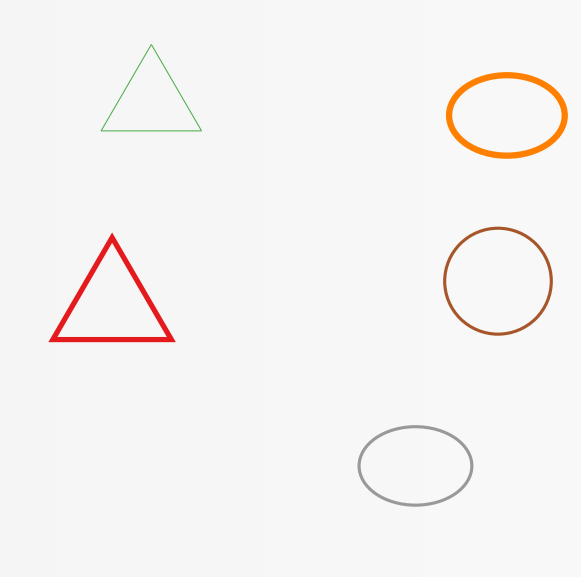[{"shape": "triangle", "thickness": 2.5, "radius": 0.59, "center": [0.193, 0.47]}, {"shape": "triangle", "thickness": 0.5, "radius": 0.5, "center": [0.26, 0.822]}, {"shape": "oval", "thickness": 3, "radius": 0.5, "center": [0.872, 0.799]}, {"shape": "circle", "thickness": 1.5, "radius": 0.46, "center": [0.857, 0.512]}, {"shape": "oval", "thickness": 1.5, "radius": 0.49, "center": [0.715, 0.192]}]